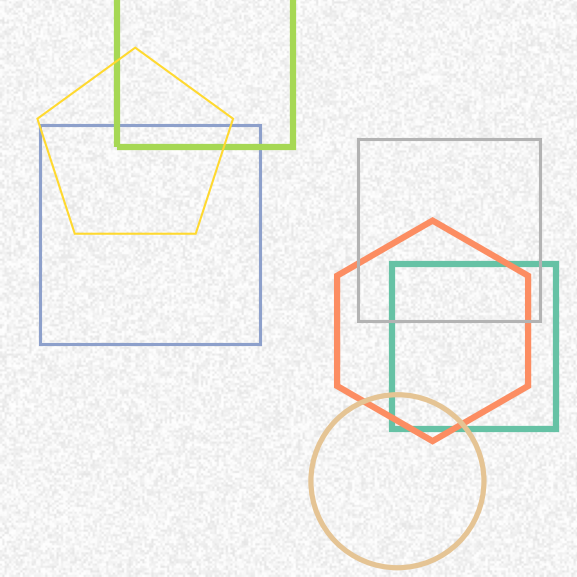[{"shape": "square", "thickness": 3, "radius": 0.71, "center": [0.821, 0.399]}, {"shape": "hexagon", "thickness": 3, "radius": 0.95, "center": [0.749, 0.426]}, {"shape": "square", "thickness": 1.5, "radius": 0.95, "center": [0.26, 0.593]}, {"shape": "square", "thickness": 3, "radius": 0.76, "center": [0.355, 0.897]}, {"shape": "pentagon", "thickness": 1, "radius": 0.89, "center": [0.234, 0.739]}, {"shape": "circle", "thickness": 2.5, "radius": 0.75, "center": [0.688, 0.166]}, {"shape": "square", "thickness": 1.5, "radius": 0.79, "center": [0.778, 0.601]}]